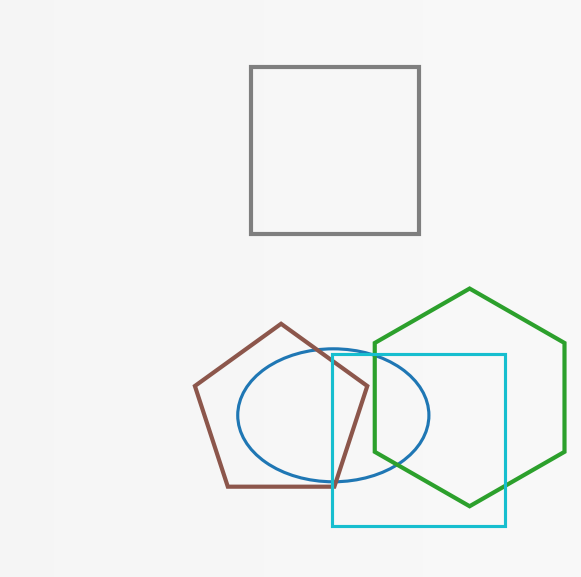[{"shape": "oval", "thickness": 1.5, "radius": 0.82, "center": [0.573, 0.28]}, {"shape": "hexagon", "thickness": 2, "radius": 0.94, "center": [0.808, 0.311]}, {"shape": "pentagon", "thickness": 2, "radius": 0.78, "center": [0.484, 0.283]}, {"shape": "square", "thickness": 2, "radius": 0.72, "center": [0.576, 0.738]}, {"shape": "square", "thickness": 1.5, "radius": 0.75, "center": [0.72, 0.238]}]